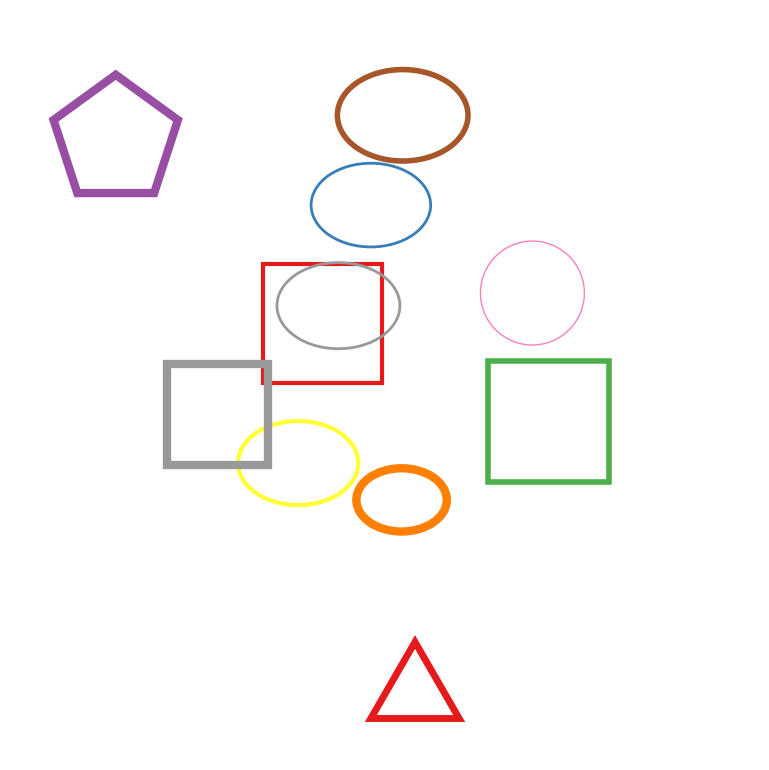[{"shape": "triangle", "thickness": 2.5, "radius": 0.33, "center": [0.539, 0.1]}, {"shape": "square", "thickness": 1.5, "radius": 0.39, "center": [0.419, 0.58]}, {"shape": "oval", "thickness": 1, "radius": 0.39, "center": [0.482, 0.734]}, {"shape": "square", "thickness": 2, "radius": 0.39, "center": [0.712, 0.453]}, {"shape": "pentagon", "thickness": 3, "radius": 0.42, "center": [0.15, 0.818]}, {"shape": "oval", "thickness": 3, "radius": 0.29, "center": [0.522, 0.351]}, {"shape": "oval", "thickness": 1.5, "radius": 0.39, "center": [0.387, 0.399]}, {"shape": "oval", "thickness": 2, "radius": 0.42, "center": [0.523, 0.85]}, {"shape": "circle", "thickness": 0.5, "radius": 0.34, "center": [0.691, 0.619]}, {"shape": "square", "thickness": 3, "radius": 0.33, "center": [0.282, 0.462]}, {"shape": "oval", "thickness": 1, "radius": 0.4, "center": [0.44, 0.603]}]